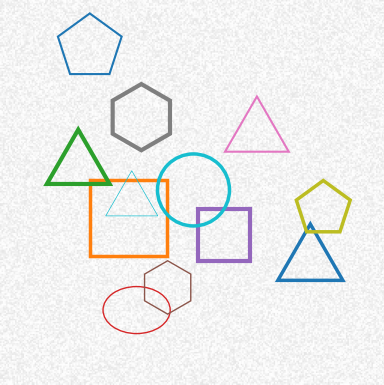[{"shape": "pentagon", "thickness": 1.5, "radius": 0.44, "center": [0.233, 0.878]}, {"shape": "triangle", "thickness": 2.5, "radius": 0.49, "center": [0.806, 0.321]}, {"shape": "square", "thickness": 2.5, "radius": 0.5, "center": [0.334, 0.433]}, {"shape": "triangle", "thickness": 3, "radius": 0.47, "center": [0.203, 0.569]}, {"shape": "oval", "thickness": 1, "radius": 0.44, "center": [0.355, 0.195]}, {"shape": "square", "thickness": 3, "radius": 0.34, "center": [0.581, 0.389]}, {"shape": "hexagon", "thickness": 1, "radius": 0.35, "center": [0.435, 0.253]}, {"shape": "triangle", "thickness": 1.5, "radius": 0.48, "center": [0.667, 0.654]}, {"shape": "hexagon", "thickness": 3, "radius": 0.43, "center": [0.367, 0.696]}, {"shape": "pentagon", "thickness": 2.5, "radius": 0.37, "center": [0.84, 0.457]}, {"shape": "circle", "thickness": 2.5, "radius": 0.47, "center": [0.503, 0.507]}, {"shape": "triangle", "thickness": 0.5, "radius": 0.39, "center": [0.342, 0.478]}]